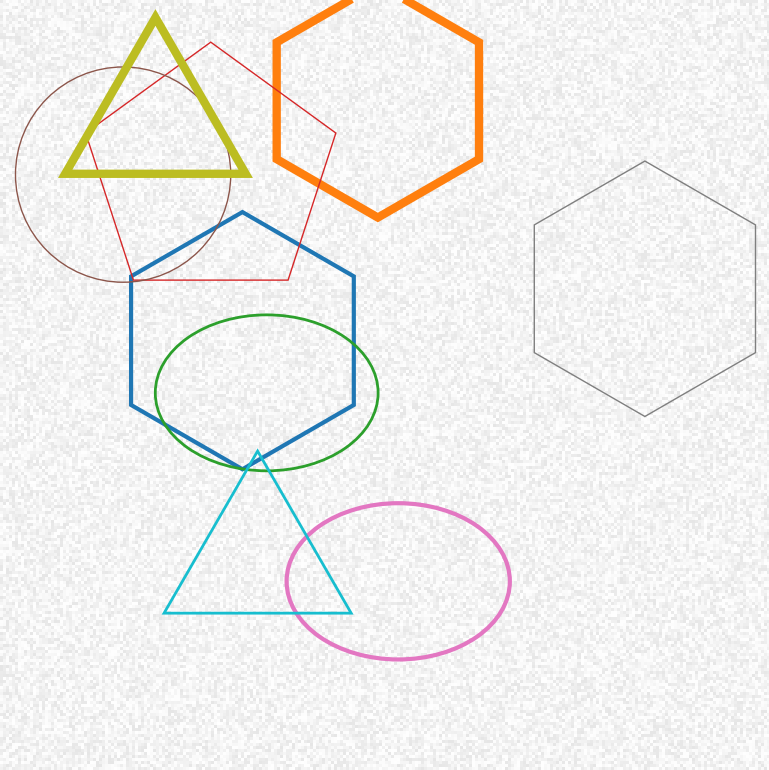[{"shape": "hexagon", "thickness": 1.5, "radius": 0.84, "center": [0.315, 0.558]}, {"shape": "hexagon", "thickness": 3, "radius": 0.76, "center": [0.491, 0.869]}, {"shape": "oval", "thickness": 1, "radius": 0.72, "center": [0.346, 0.49]}, {"shape": "pentagon", "thickness": 0.5, "radius": 0.85, "center": [0.274, 0.774]}, {"shape": "circle", "thickness": 0.5, "radius": 0.7, "center": [0.16, 0.773]}, {"shape": "oval", "thickness": 1.5, "radius": 0.72, "center": [0.517, 0.245]}, {"shape": "hexagon", "thickness": 0.5, "radius": 0.83, "center": [0.838, 0.625]}, {"shape": "triangle", "thickness": 3, "radius": 0.68, "center": [0.202, 0.842]}, {"shape": "triangle", "thickness": 1, "radius": 0.7, "center": [0.335, 0.274]}]